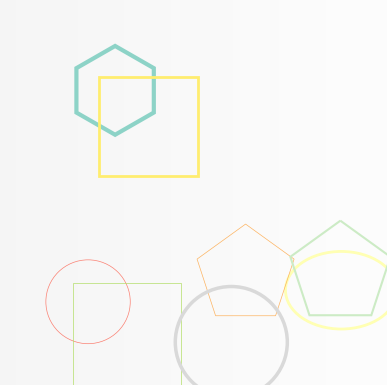[{"shape": "hexagon", "thickness": 3, "radius": 0.58, "center": [0.297, 0.765]}, {"shape": "oval", "thickness": 2, "radius": 0.72, "center": [0.881, 0.246]}, {"shape": "circle", "thickness": 0.5, "radius": 0.54, "center": [0.227, 0.216]}, {"shape": "pentagon", "thickness": 0.5, "radius": 0.66, "center": [0.634, 0.286]}, {"shape": "square", "thickness": 0.5, "radius": 0.7, "center": [0.328, 0.124]}, {"shape": "circle", "thickness": 2.5, "radius": 0.72, "center": [0.597, 0.111]}, {"shape": "pentagon", "thickness": 1.5, "radius": 0.68, "center": [0.878, 0.291]}, {"shape": "square", "thickness": 2, "radius": 0.64, "center": [0.384, 0.672]}]